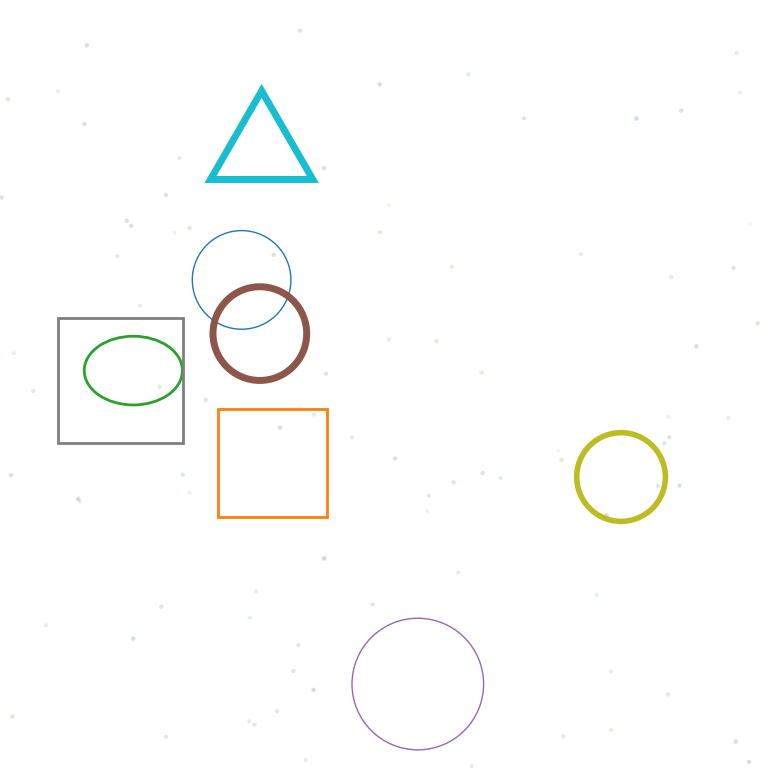[{"shape": "circle", "thickness": 0.5, "radius": 0.32, "center": [0.314, 0.636]}, {"shape": "square", "thickness": 1, "radius": 0.35, "center": [0.354, 0.399]}, {"shape": "oval", "thickness": 1, "radius": 0.32, "center": [0.173, 0.519]}, {"shape": "circle", "thickness": 0.5, "radius": 0.43, "center": [0.543, 0.112]}, {"shape": "circle", "thickness": 2.5, "radius": 0.3, "center": [0.337, 0.567]}, {"shape": "square", "thickness": 1, "radius": 0.41, "center": [0.157, 0.506]}, {"shape": "circle", "thickness": 2, "radius": 0.29, "center": [0.807, 0.381]}, {"shape": "triangle", "thickness": 2.5, "radius": 0.38, "center": [0.34, 0.805]}]